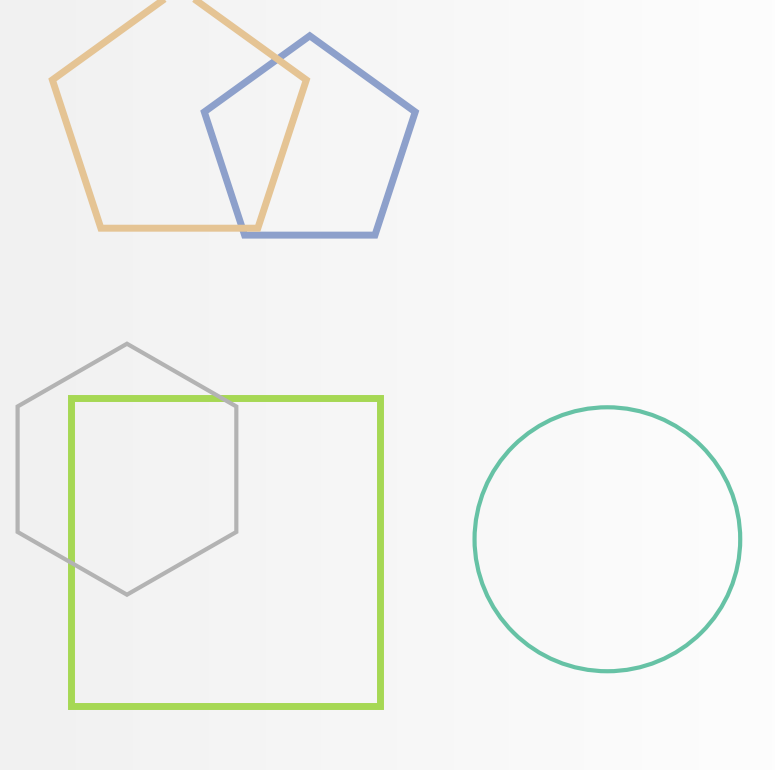[{"shape": "circle", "thickness": 1.5, "radius": 0.86, "center": [0.784, 0.3]}, {"shape": "pentagon", "thickness": 2.5, "radius": 0.72, "center": [0.4, 0.81]}, {"shape": "square", "thickness": 2.5, "radius": 1.0, "center": [0.291, 0.283]}, {"shape": "pentagon", "thickness": 2.5, "radius": 0.86, "center": [0.231, 0.843]}, {"shape": "hexagon", "thickness": 1.5, "radius": 0.81, "center": [0.164, 0.391]}]